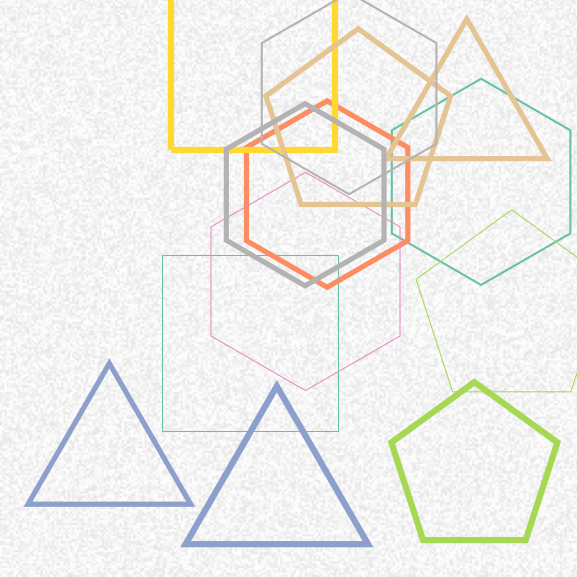[{"shape": "square", "thickness": 0.5, "radius": 0.76, "center": [0.433, 0.406]}, {"shape": "hexagon", "thickness": 1, "radius": 0.89, "center": [0.833, 0.684]}, {"shape": "hexagon", "thickness": 2.5, "radius": 0.81, "center": [0.566, 0.663]}, {"shape": "triangle", "thickness": 3, "radius": 0.91, "center": [0.479, 0.148]}, {"shape": "triangle", "thickness": 2.5, "radius": 0.81, "center": [0.189, 0.207]}, {"shape": "hexagon", "thickness": 0.5, "radius": 0.94, "center": [0.529, 0.512]}, {"shape": "pentagon", "thickness": 0.5, "radius": 0.87, "center": [0.886, 0.462]}, {"shape": "pentagon", "thickness": 3, "radius": 0.76, "center": [0.821, 0.186]}, {"shape": "square", "thickness": 3, "radius": 0.71, "center": [0.438, 0.881]}, {"shape": "pentagon", "thickness": 2.5, "radius": 0.84, "center": [0.62, 0.781]}, {"shape": "triangle", "thickness": 2.5, "radius": 0.81, "center": [0.808, 0.805]}, {"shape": "hexagon", "thickness": 1, "radius": 0.87, "center": [0.604, 0.837]}, {"shape": "hexagon", "thickness": 2.5, "radius": 0.79, "center": [0.528, 0.662]}]